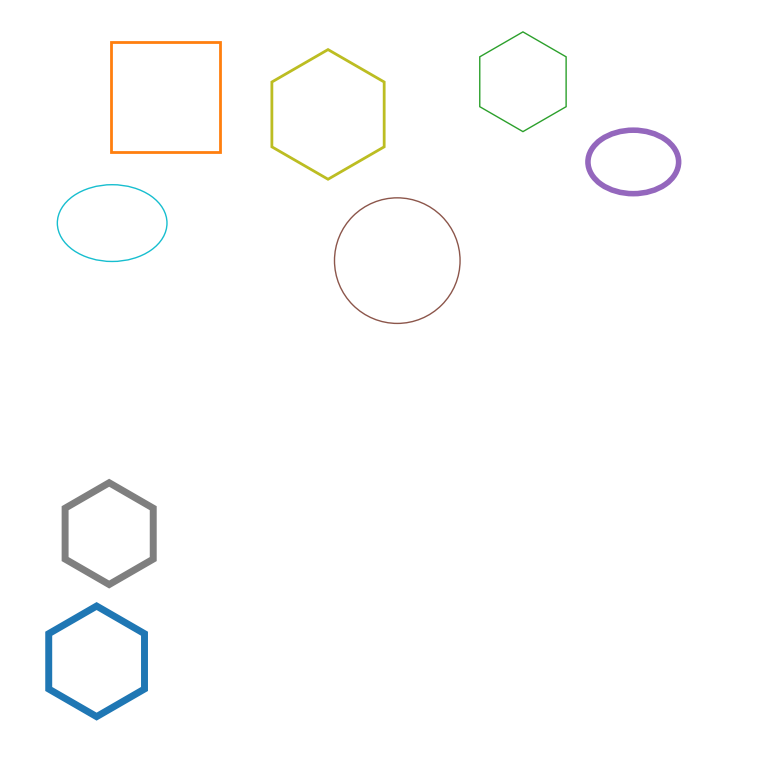[{"shape": "hexagon", "thickness": 2.5, "radius": 0.36, "center": [0.125, 0.141]}, {"shape": "square", "thickness": 1, "radius": 0.35, "center": [0.215, 0.874]}, {"shape": "hexagon", "thickness": 0.5, "radius": 0.32, "center": [0.679, 0.894]}, {"shape": "oval", "thickness": 2, "radius": 0.29, "center": [0.822, 0.79]}, {"shape": "circle", "thickness": 0.5, "radius": 0.41, "center": [0.516, 0.662]}, {"shape": "hexagon", "thickness": 2.5, "radius": 0.33, "center": [0.142, 0.307]}, {"shape": "hexagon", "thickness": 1, "radius": 0.42, "center": [0.426, 0.851]}, {"shape": "oval", "thickness": 0.5, "radius": 0.36, "center": [0.146, 0.71]}]